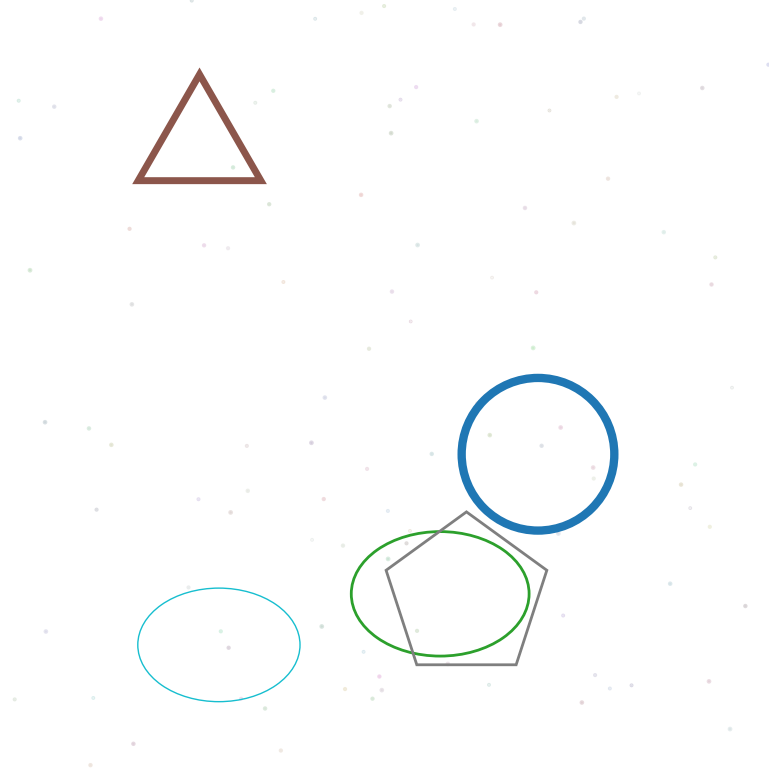[{"shape": "circle", "thickness": 3, "radius": 0.5, "center": [0.699, 0.41]}, {"shape": "oval", "thickness": 1, "radius": 0.58, "center": [0.572, 0.229]}, {"shape": "triangle", "thickness": 2.5, "radius": 0.46, "center": [0.259, 0.811]}, {"shape": "pentagon", "thickness": 1, "radius": 0.55, "center": [0.606, 0.225]}, {"shape": "oval", "thickness": 0.5, "radius": 0.53, "center": [0.284, 0.162]}]